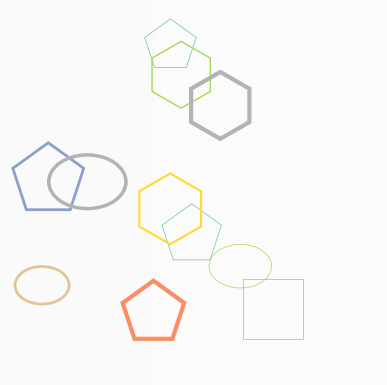[{"shape": "pentagon", "thickness": 0.5, "radius": 0.35, "center": [0.44, 0.881]}, {"shape": "pentagon", "thickness": 0.5, "radius": 0.4, "center": [0.495, 0.39]}, {"shape": "pentagon", "thickness": 3, "radius": 0.42, "center": [0.396, 0.187]}, {"shape": "pentagon", "thickness": 2, "radius": 0.48, "center": [0.125, 0.533]}, {"shape": "square", "thickness": 0.5, "radius": 0.39, "center": [0.705, 0.198]}, {"shape": "hexagon", "thickness": 1, "radius": 0.43, "center": [0.468, 0.806]}, {"shape": "oval", "thickness": 0.5, "radius": 0.4, "center": [0.62, 0.309]}, {"shape": "hexagon", "thickness": 1.5, "radius": 0.46, "center": [0.439, 0.457]}, {"shape": "oval", "thickness": 2, "radius": 0.35, "center": [0.109, 0.259]}, {"shape": "oval", "thickness": 2.5, "radius": 0.5, "center": [0.225, 0.528]}, {"shape": "hexagon", "thickness": 3, "radius": 0.43, "center": [0.568, 0.726]}]